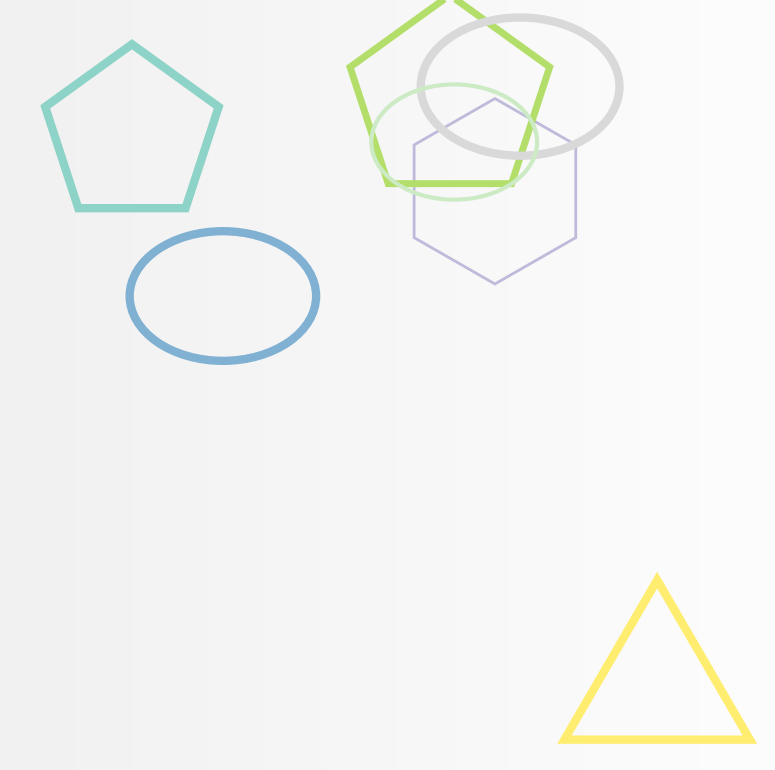[{"shape": "pentagon", "thickness": 3, "radius": 0.59, "center": [0.17, 0.825]}, {"shape": "hexagon", "thickness": 1, "radius": 0.6, "center": [0.639, 0.752]}, {"shape": "oval", "thickness": 3, "radius": 0.6, "center": [0.288, 0.616]}, {"shape": "pentagon", "thickness": 2.5, "radius": 0.68, "center": [0.58, 0.871]}, {"shape": "oval", "thickness": 3, "radius": 0.64, "center": [0.671, 0.888]}, {"shape": "oval", "thickness": 1.5, "radius": 0.53, "center": [0.586, 0.816]}, {"shape": "triangle", "thickness": 3, "radius": 0.69, "center": [0.848, 0.109]}]